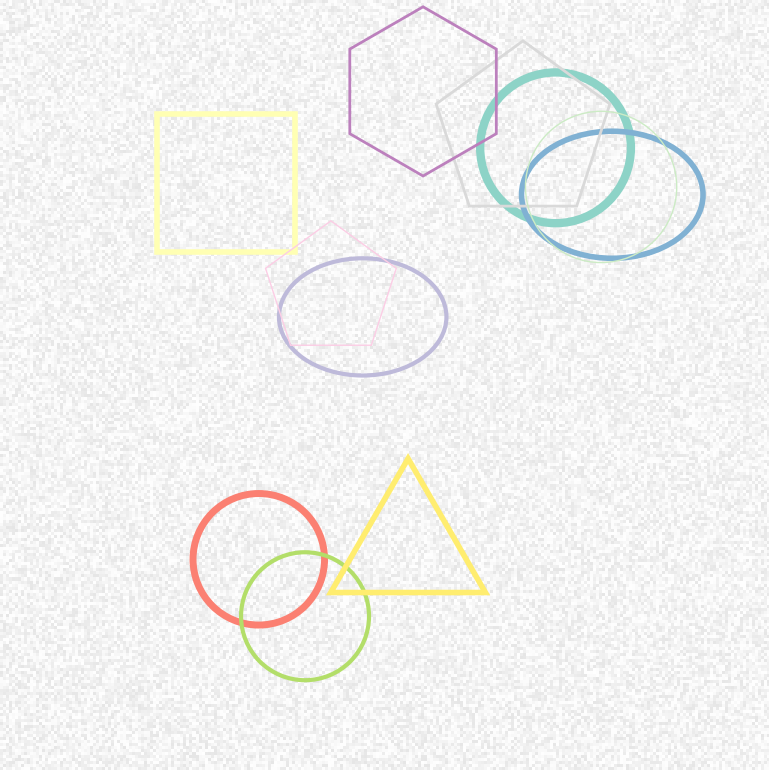[{"shape": "circle", "thickness": 3, "radius": 0.49, "center": [0.721, 0.808]}, {"shape": "square", "thickness": 2, "radius": 0.45, "center": [0.294, 0.762]}, {"shape": "oval", "thickness": 1.5, "radius": 0.54, "center": [0.471, 0.588]}, {"shape": "circle", "thickness": 2.5, "radius": 0.43, "center": [0.336, 0.274]}, {"shape": "oval", "thickness": 2, "radius": 0.59, "center": [0.795, 0.747]}, {"shape": "circle", "thickness": 1.5, "radius": 0.42, "center": [0.396, 0.2]}, {"shape": "pentagon", "thickness": 0.5, "radius": 0.45, "center": [0.43, 0.624]}, {"shape": "pentagon", "thickness": 1, "radius": 0.59, "center": [0.679, 0.828]}, {"shape": "hexagon", "thickness": 1, "radius": 0.55, "center": [0.549, 0.881]}, {"shape": "circle", "thickness": 0.5, "radius": 0.49, "center": [0.781, 0.757]}, {"shape": "triangle", "thickness": 2, "radius": 0.58, "center": [0.53, 0.288]}]